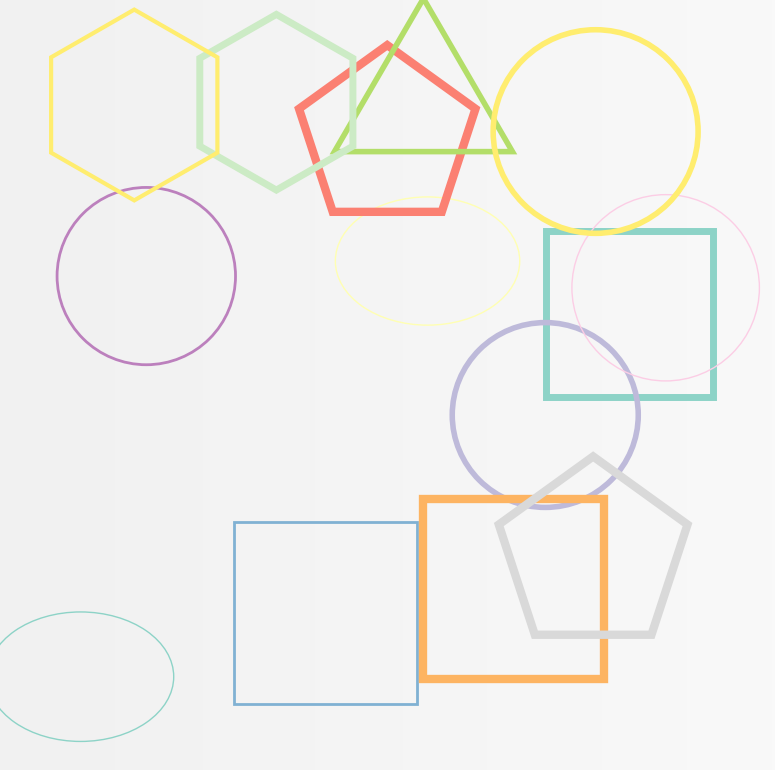[{"shape": "square", "thickness": 2.5, "radius": 0.54, "center": [0.812, 0.592]}, {"shape": "oval", "thickness": 0.5, "radius": 0.6, "center": [0.104, 0.121]}, {"shape": "oval", "thickness": 0.5, "radius": 0.59, "center": [0.552, 0.661]}, {"shape": "circle", "thickness": 2, "radius": 0.6, "center": [0.704, 0.461]}, {"shape": "pentagon", "thickness": 3, "radius": 0.6, "center": [0.5, 0.822]}, {"shape": "square", "thickness": 1, "radius": 0.59, "center": [0.42, 0.203]}, {"shape": "square", "thickness": 3, "radius": 0.59, "center": [0.663, 0.235]}, {"shape": "triangle", "thickness": 2, "radius": 0.66, "center": [0.546, 0.869]}, {"shape": "circle", "thickness": 0.5, "radius": 0.6, "center": [0.859, 0.626]}, {"shape": "pentagon", "thickness": 3, "radius": 0.64, "center": [0.765, 0.279]}, {"shape": "circle", "thickness": 1, "radius": 0.58, "center": [0.189, 0.641]}, {"shape": "hexagon", "thickness": 2.5, "radius": 0.57, "center": [0.357, 0.867]}, {"shape": "hexagon", "thickness": 1.5, "radius": 0.62, "center": [0.173, 0.864]}, {"shape": "circle", "thickness": 2, "radius": 0.66, "center": [0.769, 0.829]}]